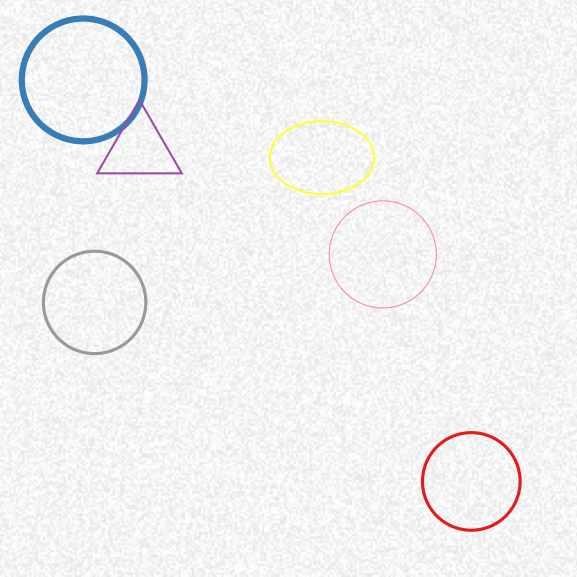[{"shape": "circle", "thickness": 1.5, "radius": 0.42, "center": [0.816, 0.165]}, {"shape": "circle", "thickness": 3, "radius": 0.53, "center": [0.144, 0.861]}, {"shape": "triangle", "thickness": 1, "radius": 0.42, "center": [0.242, 0.741]}, {"shape": "oval", "thickness": 1, "radius": 0.45, "center": [0.558, 0.726]}, {"shape": "circle", "thickness": 0.5, "radius": 0.46, "center": [0.663, 0.559]}, {"shape": "circle", "thickness": 1.5, "radius": 0.44, "center": [0.164, 0.475]}]